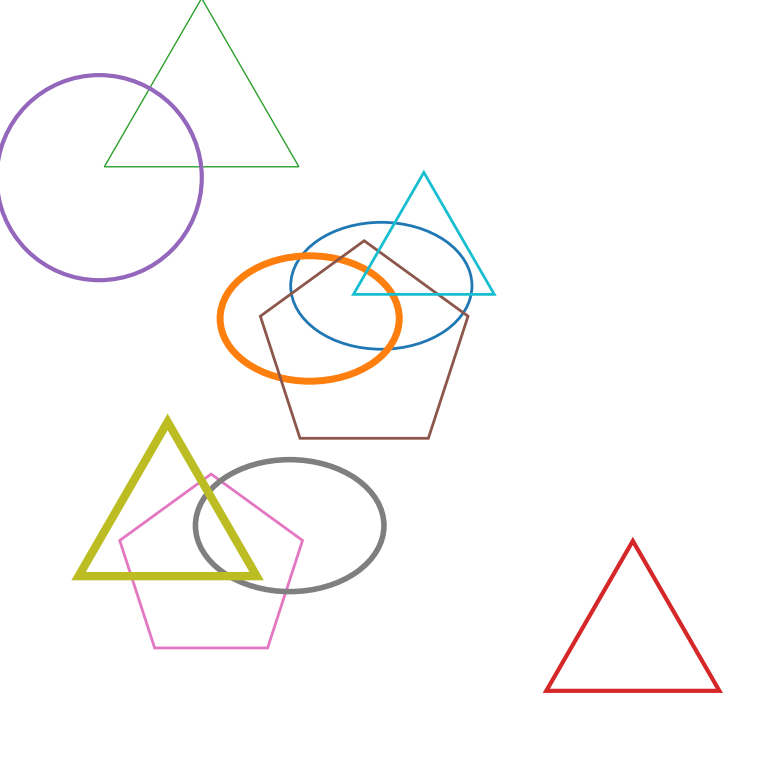[{"shape": "oval", "thickness": 1, "radius": 0.59, "center": [0.495, 0.629]}, {"shape": "oval", "thickness": 2.5, "radius": 0.58, "center": [0.402, 0.586]}, {"shape": "triangle", "thickness": 0.5, "radius": 0.73, "center": [0.262, 0.856]}, {"shape": "triangle", "thickness": 1.5, "radius": 0.65, "center": [0.822, 0.168]}, {"shape": "circle", "thickness": 1.5, "radius": 0.67, "center": [0.129, 0.769]}, {"shape": "pentagon", "thickness": 1, "radius": 0.71, "center": [0.473, 0.546]}, {"shape": "pentagon", "thickness": 1, "radius": 0.62, "center": [0.274, 0.26]}, {"shape": "oval", "thickness": 2, "radius": 0.61, "center": [0.376, 0.317]}, {"shape": "triangle", "thickness": 3, "radius": 0.67, "center": [0.218, 0.319]}, {"shape": "triangle", "thickness": 1, "radius": 0.53, "center": [0.55, 0.671]}]